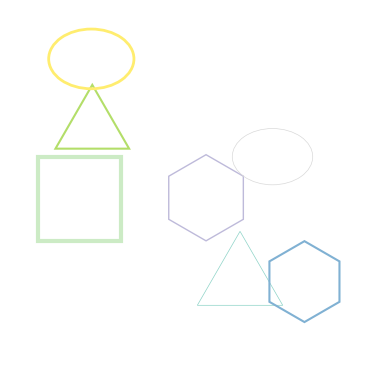[{"shape": "triangle", "thickness": 0.5, "radius": 0.64, "center": [0.623, 0.271]}, {"shape": "hexagon", "thickness": 1, "radius": 0.56, "center": [0.535, 0.486]}, {"shape": "hexagon", "thickness": 1.5, "radius": 0.53, "center": [0.791, 0.269]}, {"shape": "triangle", "thickness": 1.5, "radius": 0.55, "center": [0.24, 0.669]}, {"shape": "oval", "thickness": 0.5, "radius": 0.52, "center": [0.708, 0.593]}, {"shape": "square", "thickness": 3, "radius": 0.54, "center": [0.206, 0.483]}, {"shape": "oval", "thickness": 2, "radius": 0.55, "center": [0.237, 0.847]}]